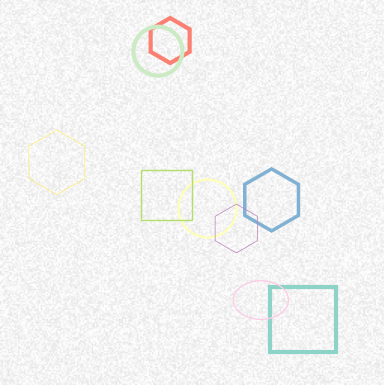[{"shape": "square", "thickness": 3, "radius": 0.42, "center": [0.787, 0.17]}, {"shape": "circle", "thickness": 1.5, "radius": 0.38, "center": [0.539, 0.459]}, {"shape": "hexagon", "thickness": 3, "radius": 0.29, "center": [0.442, 0.895]}, {"shape": "hexagon", "thickness": 2.5, "radius": 0.4, "center": [0.705, 0.481]}, {"shape": "square", "thickness": 1, "radius": 0.33, "center": [0.433, 0.494]}, {"shape": "oval", "thickness": 1, "radius": 0.36, "center": [0.678, 0.221]}, {"shape": "hexagon", "thickness": 0.5, "radius": 0.32, "center": [0.614, 0.406]}, {"shape": "circle", "thickness": 3, "radius": 0.32, "center": [0.41, 0.867]}, {"shape": "hexagon", "thickness": 0.5, "radius": 0.42, "center": [0.147, 0.578]}]